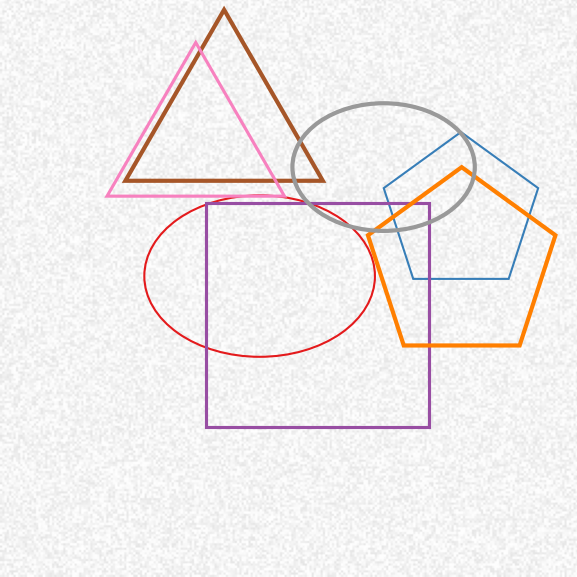[{"shape": "oval", "thickness": 1, "radius": 1.0, "center": [0.45, 0.521]}, {"shape": "pentagon", "thickness": 1, "radius": 0.7, "center": [0.798, 0.63]}, {"shape": "square", "thickness": 1.5, "radius": 0.97, "center": [0.55, 0.454]}, {"shape": "pentagon", "thickness": 2, "radius": 0.85, "center": [0.799, 0.539]}, {"shape": "triangle", "thickness": 2, "radius": 0.99, "center": [0.388, 0.785]}, {"shape": "triangle", "thickness": 1.5, "radius": 0.89, "center": [0.339, 0.748]}, {"shape": "oval", "thickness": 2, "radius": 0.79, "center": [0.664, 0.71]}]